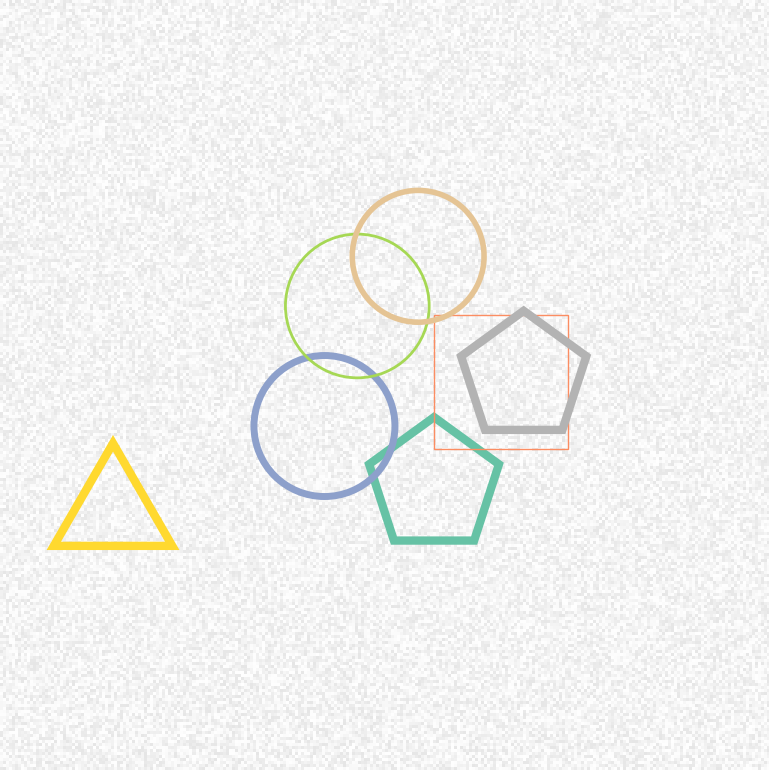[{"shape": "pentagon", "thickness": 3, "radius": 0.44, "center": [0.564, 0.37]}, {"shape": "square", "thickness": 0.5, "radius": 0.44, "center": [0.651, 0.504]}, {"shape": "circle", "thickness": 2.5, "radius": 0.46, "center": [0.421, 0.447]}, {"shape": "circle", "thickness": 1, "radius": 0.47, "center": [0.464, 0.603]}, {"shape": "triangle", "thickness": 3, "radius": 0.44, "center": [0.147, 0.335]}, {"shape": "circle", "thickness": 2, "radius": 0.43, "center": [0.543, 0.667]}, {"shape": "pentagon", "thickness": 3, "radius": 0.43, "center": [0.68, 0.511]}]